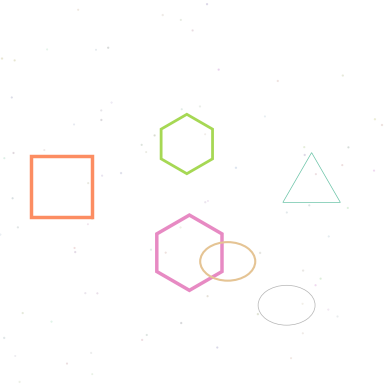[{"shape": "triangle", "thickness": 0.5, "radius": 0.43, "center": [0.809, 0.517]}, {"shape": "square", "thickness": 2.5, "radius": 0.39, "center": [0.16, 0.516]}, {"shape": "hexagon", "thickness": 2.5, "radius": 0.49, "center": [0.492, 0.344]}, {"shape": "hexagon", "thickness": 2, "radius": 0.39, "center": [0.485, 0.626]}, {"shape": "oval", "thickness": 1.5, "radius": 0.36, "center": [0.591, 0.321]}, {"shape": "oval", "thickness": 0.5, "radius": 0.37, "center": [0.744, 0.207]}]